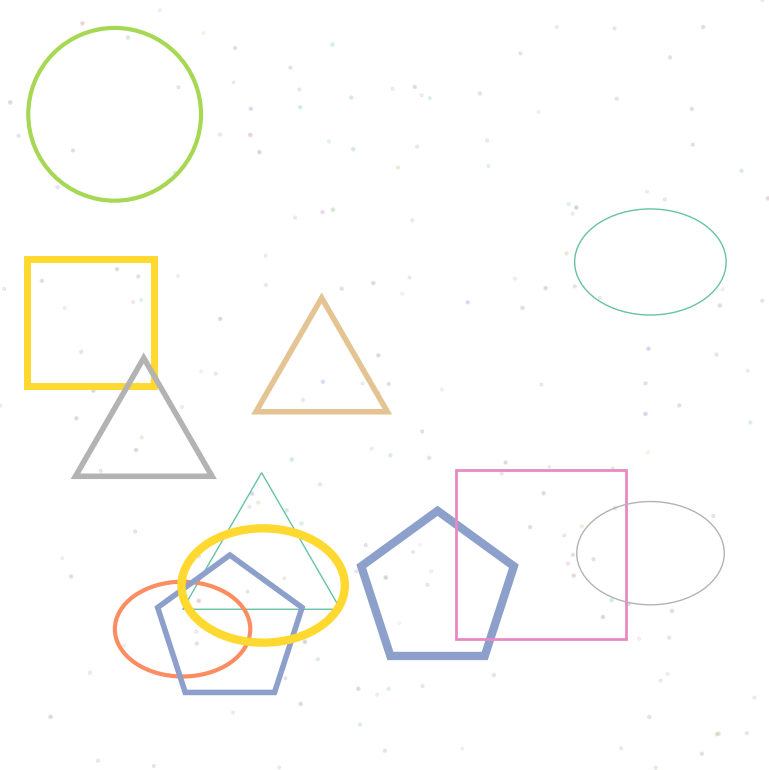[{"shape": "triangle", "thickness": 0.5, "radius": 0.59, "center": [0.34, 0.268]}, {"shape": "oval", "thickness": 0.5, "radius": 0.49, "center": [0.845, 0.66]}, {"shape": "oval", "thickness": 1.5, "radius": 0.44, "center": [0.237, 0.183]}, {"shape": "pentagon", "thickness": 2, "radius": 0.49, "center": [0.299, 0.181]}, {"shape": "pentagon", "thickness": 3, "radius": 0.52, "center": [0.568, 0.232]}, {"shape": "square", "thickness": 1, "radius": 0.55, "center": [0.702, 0.28]}, {"shape": "circle", "thickness": 1.5, "radius": 0.56, "center": [0.149, 0.852]}, {"shape": "square", "thickness": 2.5, "radius": 0.41, "center": [0.118, 0.581]}, {"shape": "oval", "thickness": 3, "radius": 0.53, "center": [0.342, 0.24]}, {"shape": "triangle", "thickness": 2, "radius": 0.49, "center": [0.418, 0.515]}, {"shape": "oval", "thickness": 0.5, "radius": 0.48, "center": [0.845, 0.282]}, {"shape": "triangle", "thickness": 2, "radius": 0.51, "center": [0.187, 0.433]}]